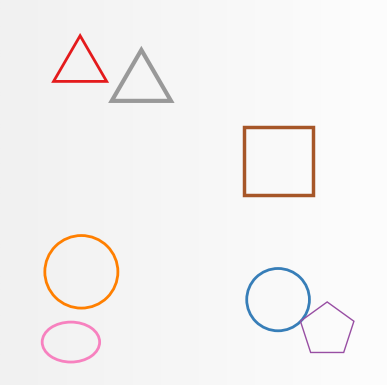[{"shape": "triangle", "thickness": 2, "radius": 0.4, "center": [0.207, 0.828]}, {"shape": "circle", "thickness": 2, "radius": 0.4, "center": [0.718, 0.222]}, {"shape": "pentagon", "thickness": 1, "radius": 0.36, "center": [0.844, 0.143]}, {"shape": "circle", "thickness": 2, "radius": 0.47, "center": [0.21, 0.294]}, {"shape": "square", "thickness": 2.5, "radius": 0.45, "center": [0.719, 0.582]}, {"shape": "oval", "thickness": 2, "radius": 0.37, "center": [0.183, 0.111]}, {"shape": "triangle", "thickness": 3, "radius": 0.44, "center": [0.365, 0.782]}]